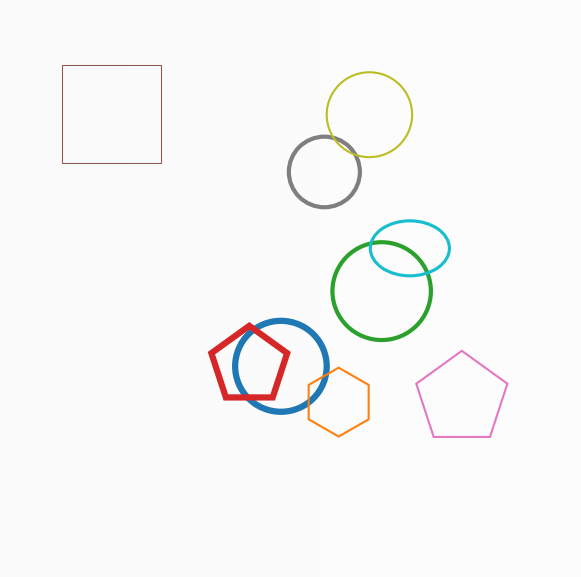[{"shape": "circle", "thickness": 3, "radius": 0.39, "center": [0.483, 0.365]}, {"shape": "hexagon", "thickness": 1, "radius": 0.3, "center": [0.583, 0.303]}, {"shape": "circle", "thickness": 2, "radius": 0.42, "center": [0.657, 0.495]}, {"shape": "pentagon", "thickness": 3, "radius": 0.34, "center": [0.429, 0.366]}, {"shape": "square", "thickness": 0.5, "radius": 0.42, "center": [0.192, 0.801]}, {"shape": "pentagon", "thickness": 1, "radius": 0.41, "center": [0.795, 0.309]}, {"shape": "circle", "thickness": 2, "radius": 0.31, "center": [0.558, 0.701]}, {"shape": "circle", "thickness": 1, "radius": 0.37, "center": [0.636, 0.801]}, {"shape": "oval", "thickness": 1.5, "radius": 0.34, "center": [0.705, 0.569]}]